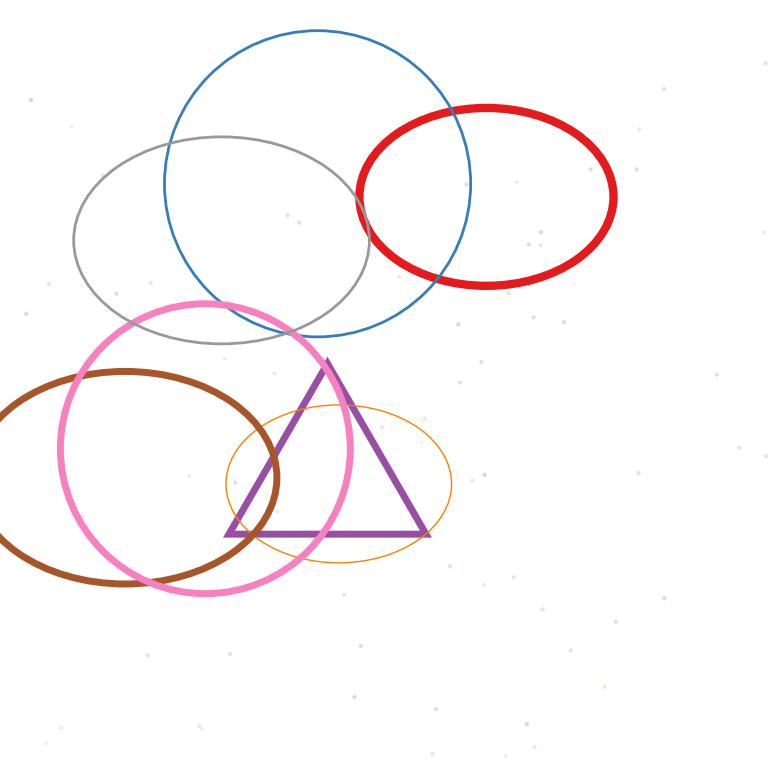[{"shape": "oval", "thickness": 3, "radius": 0.83, "center": [0.632, 0.744]}, {"shape": "circle", "thickness": 1, "radius": 0.99, "center": [0.412, 0.761]}, {"shape": "triangle", "thickness": 2.5, "radius": 0.74, "center": [0.425, 0.38]}, {"shape": "oval", "thickness": 0.5, "radius": 0.73, "center": [0.44, 0.372]}, {"shape": "oval", "thickness": 2.5, "radius": 0.99, "center": [0.162, 0.38]}, {"shape": "circle", "thickness": 2.5, "radius": 0.94, "center": [0.267, 0.417]}, {"shape": "oval", "thickness": 1, "radius": 0.96, "center": [0.288, 0.688]}]